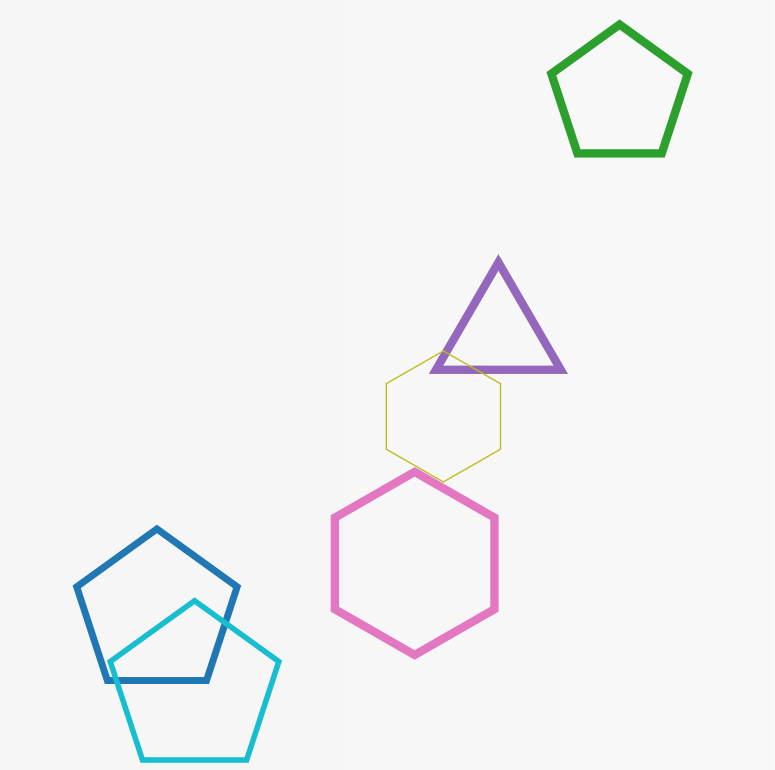[{"shape": "pentagon", "thickness": 2.5, "radius": 0.54, "center": [0.202, 0.204]}, {"shape": "pentagon", "thickness": 3, "radius": 0.46, "center": [0.799, 0.876]}, {"shape": "triangle", "thickness": 3, "radius": 0.46, "center": [0.643, 0.566]}, {"shape": "hexagon", "thickness": 3, "radius": 0.59, "center": [0.535, 0.268]}, {"shape": "hexagon", "thickness": 0.5, "radius": 0.43, "center": [0.572, 0.459]}, {"shape": "pentagon", "thickness": 2, "radius": 0.57, "center": [0.251, 0.105]}]